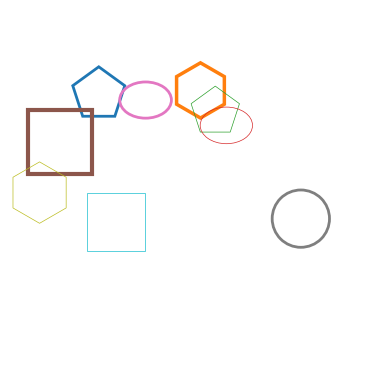[{"shape": "pentagon", "thickness": 2, "radius": 0.36, "center": [0.257, 0.755]}, {"shape": "hexagon", "thickness": 2.5, "radius": 0.36, "center": [0.521, 0.765]}, {"shape": "pentagon", "thickness": 0.5, "radius": 0.33, "center": [0.559, 0.71]}, {"shape": "oval", "thickness": 0.5, "radius": 0.34, "center": [0.588, 0.674]}, {"shape": "square", "thickness": 3, "radius": 0.42, "center": [0.157, 0.631]}, {"shape": "oval", "thickness": 2, "radius": 0.34, "center": [0.378, 0.74]}, {"shape": "circle", "thickness": 2, "radius": 0.37, "center": [0.781, 0.432]}, {"shape": "hexagon", "thickness": 0.5, "radius": 0.4, "center": [0.103, 0.5]}, {"shape": "square", "thickness": 0.5, "radius": 0.38, "center": [0.301, 0.423]}]